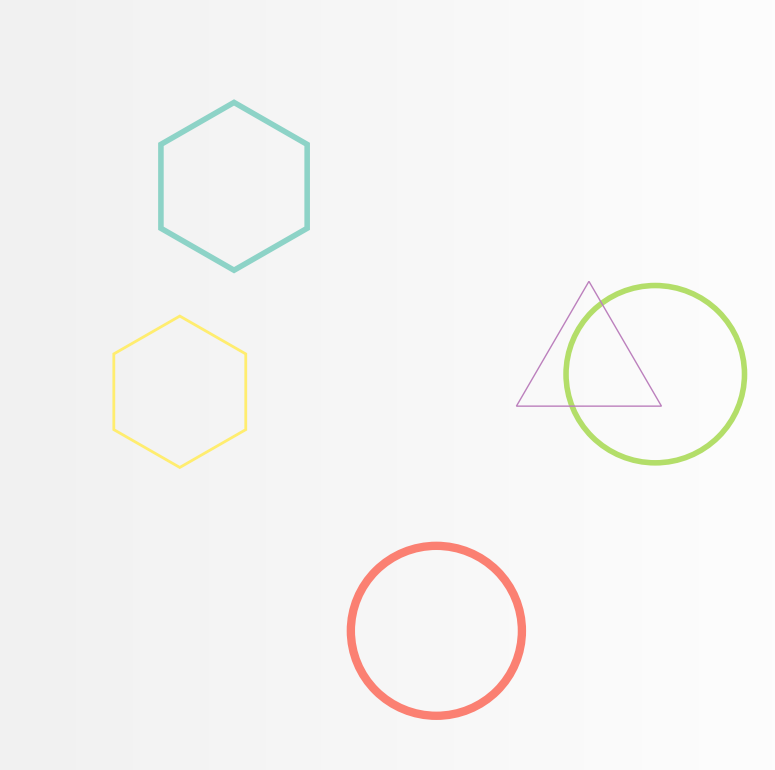[{"shape": "hexagon", "thickness": 2, "radius": 0.54, "center": [0.302, 0.758]}, {"shape": "circle", "thickness": 3, "radius": 0.55, "center": [0.563, 0.181]}, {"shape": "circle", "thickness": 2, "radius": 0.58, "center": [0.846, 0.514]}, {"shape": "triangle", "thickness": 0.5, "radius": 0.54, "center": [0.76, 0.527]}, {"shape": "hexagon", "thickness": 1, "radius": 0.49, "center": [0.232, 0.491]}]